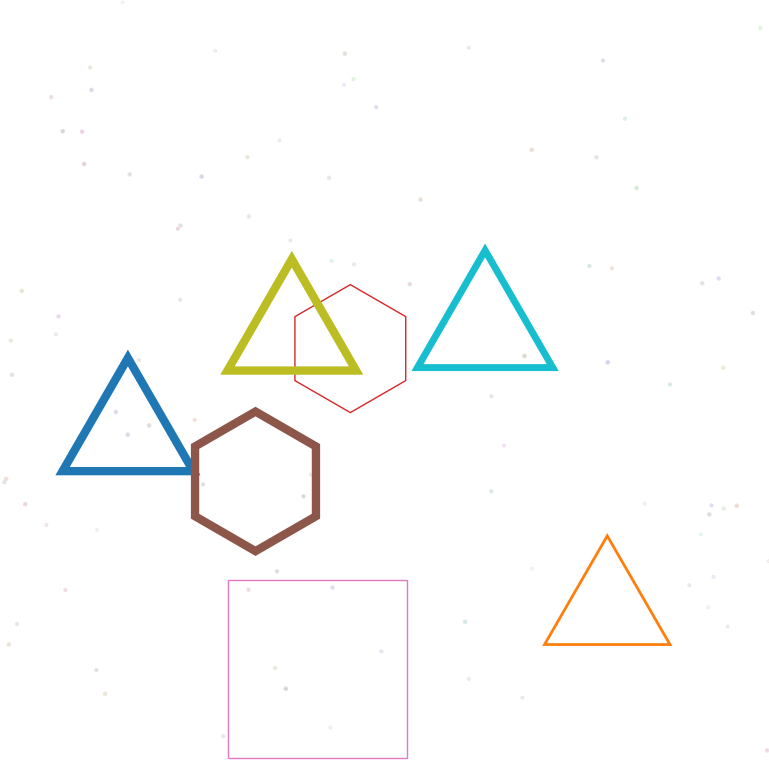[{"shape": "triangle", "thickness": 3, "radius": 0.49, "center": [0.166, 0.437]}, {"shape": "triangle", "thickness": 1, "radius": 0.47, "center": [0.789, 0.21]}, {"shape": "hexagon", "thickness": 0.5, "radius": 0.42, "center": [0.455, 0.547]}, {"shape": "hexagon", "thickness": 3, "radius": 0.45, "center": [0.332, 0.375]}, {"shape": "square", "thickness": 0.5, "radius": 0.58, "center": [0.412, 0.132]}, {"shape": "triangle", "thickness": 3, "radius": 0.48, "center": [0.379, 0.567]}, {"shape": "triangle", "thickness": 2.5, "radius": 0.51, "center": [0.63, 0.573]}]